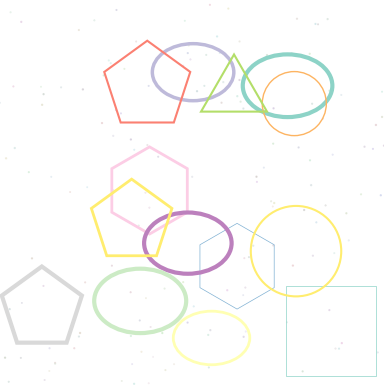[{"shape": "square", "thickness": 0.5, "radius": 0.58, "center": [0.86, 0.141]}, {"shape": "oval", "thickness": 3, "radius": 0.58, "center": [0.747, 0.777]}, {"shape": "oval", "thickness": 2, "radius": 0.5, "center": [0.549, 0.122]}, {"shape": "oval", "thickness": 2.5, "radius": 0.53, "center": [0.502, 0.813]}, {"shape": "pentagon", "thickness": 1.5, "radius": 0.59, "center": [0.382, 0.777]}, {"shape": "hexagon", "thickness": 0.5, "radius": 0.56, "center": [0.616, 0.309]}, {"shape": "circle", "thickness": 1, "radius": 0.42, "center": [0.764, 0.731]}, {"shape": "triangle", "thickness": 1.5, "radius": 0.49, "center": [0.608, 0.76]}, {"shape": "hexagon", "thickness": 2, "radius": 0.57, "center": [0.388, 0.505]}, {"shape": "pentagon", "thickness": 3, "radius": 0.55, "center": [0.109, 0.198]}, {"shape": "oval", "thickness": 3, "radius": 0.57, "center": [0.488, 0.368]}, {"shape": "oval", "thickness": 3, "radius": 0.6, "center": [0.364, 0.218]}, {"shape": "circle", "thickness": 1.5, "radius": 0.59, "center": [0.769, 0.348]}, {"shape": "pentagon", "thickness": 2, "radius": 0.55, "center": [0.342, 0.425]}]